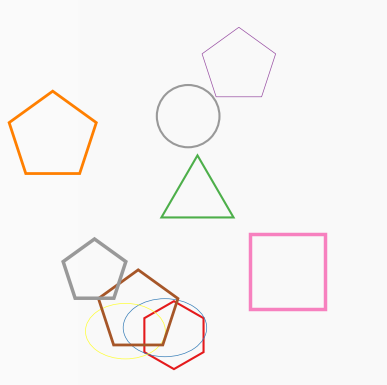[{"shape": "hexagon", "thickness": 1.5, "radius": 0.44, "center": [0.449, 0.129]}, {"shape": "oval", "thickness": 0.5, "radius": 0.54, "center": [0.426, 0.149]}, {"shape": "triangle", "thickness": 1.5, "radius": 0.54, "center": [0.51, 0.489]}, {"shape": "pentagon", "thickness": 0.5, "radius": 0.5, "center": [0.616, 0.829]}, {"shape": "pentagon", "thickness": 2, "radius": 0.59, "center": [0.136, 0.645]}, {"shape": "oval", "thickness": 0.5, "radius": 0.52, "center": [0.324, 0.14]}, {"shape": "pentagon", "thickness": 2, "radius": 0.54, "center": [0.357, 0.191]}, {"shape": "square", "thickness": 2.5, "radius": 0.48, "center": [0.741, 0.295]}, {"shape": "circle", "thickness": 1.5, "radius": 0.4, "center": [0.486, 0.698]}, {"shape": "pentagon", "thickness": 2.5, "radius": 0.43, "center": [0.244, 0.294]}]